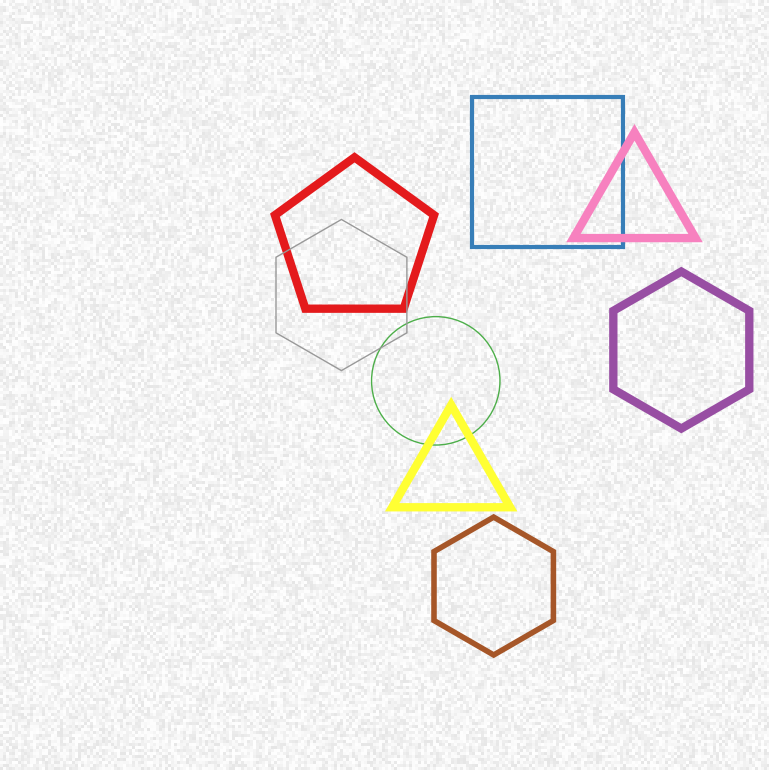[{"shape": "pentagon", "thickness": 3, "radius": 0.54, "center": [0.46, 0.687]}, {"shape": "square", "thickness": 1.5, "radius": 0.49, "center": [0.711, 0.776]}, {"shape": "circle", "thickness": 0.5, "radius": 0.42, "center": [0.566, 0.505]}, {"shape": "hexagon", "thickness": 3, "radius": 0.51, "center": [0.885, 0.545]}, {"shape": "triangle", "thickness": 3, "radius": 0.44, "center": [0.586, 0.385]}, {"shape": "hexagon", "thickness": 2, "radius": 0.45, "center": [0.641, 0.239]}, {"shape": "triangle", "thickness": 3, "radius": 0.46, "center": [0.824, 0.737]}, {"shape": "hexagon", "thickness": 0.5, "radius": 0.49, "center": [0.443, 0.617]}]